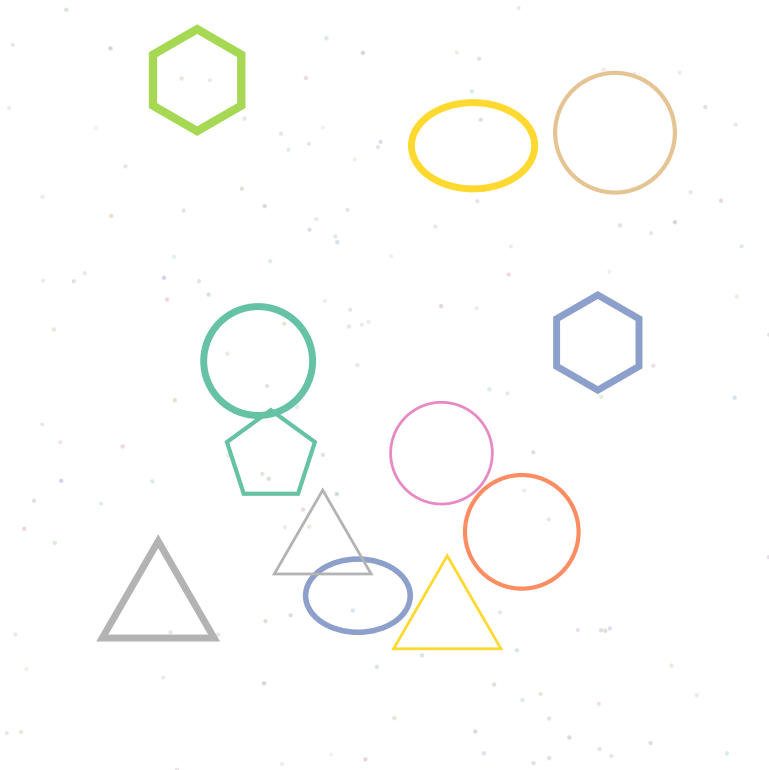[{"shape": "pentagon", "thickness": 1.5, "radius": 0.3, "center": [0.352, 0.407]}, {"shape": "circle", "thickness": 2.5, "radius": 0.35, "center": [0.335, 0.531]}, {"shape": "circle", "thickness": 1.5, "radius": 0.37, "center": [0.678, 0.309]}, {"shape": "oval", "thickness": 2, "radius": 0.34, "center": [0.465, 0.226]}, {"shape": "hexagon", "thickness": 2.5, "radius": 0.31, "center": [0.776, 0.555]}, {"shape": "circle", "thickness": 1, "radius": 0.33, "center": [0.573, 0.411]}, {"shape": "hexagon", "thickness": 3, "radius": 0.33, "center": [0.256, 0.896]}, {"shape": "triangle", "thickness": 1, "radius": 0.4, "center": [0.581, 0.198]}, {"shape": "oval", "thickness": 2.5, "radius": 0.4, "center": [0.614, 0.811]}, {"shape": "circle", "thickness": 1.5, "radius": 0.39, "center": [0.799, 0.828]}, {"shape": "triangle", "thickness": 2.5, "radius": 0.42, "center": [0.205, 0.213]}, {"shape": "triangle", "thickness": 1, "radius": 0.36, "center": [0.419, 0.291]}]